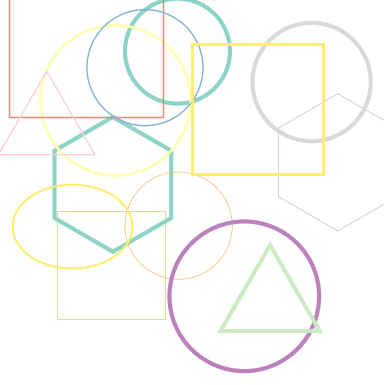[{"shape": "circle", "thickness": 3, "radius": 0.68, "center": [0.461, 0.867]}, {"shape": "hexagon", "thickness": 3, "radius": 0.87, "center": [0.293, 0.521]}, {"shape": "circle", "thickness": 2, "radius": 0.98, "center": [0.3, 0.739]}, {"shape": "hexagon", "thickness": 0.5, "radius": 0.89, "center": [0.878, 0.578]}, {"shape": "square", "thickness": 1, "radius": 1.0, "center": [0.223, 0.894]}, {"shape": "circle", "thickness": 1, "radius": 0.75, "center": [0.377, 0.824]}, {"shape": "circle", "thickness": 0.5, "radius": 0.7, "center": [0.464, 0.414]}, {"shape": "square", "thickness": 0.5, "radius": 0.7, "center": [0.289, 0.313]}, {"shape": "triangle", "thickness": 1, "radius": 0.72, "center": [0.121, 0.671]}, {"shape": "circle", "thickness": 3, "radius": 0.77, "center": [0.809, 0.787]}, {"shape": "circle", "thickness": 3, "radius": 0.97, "center": [0.634, 0.23]}, {"shape": "triangle", "thickness": 3, "radius": 0.74, "center": [0.701, 0.215]}, {"shape": "square", "thickness": 2, "radius": 0.85, "center": [0.669, 0.717]}, {"shape": "oval", "thickness": 1.5, "radius": 0.78, "center": [0.188, 0.411]}]